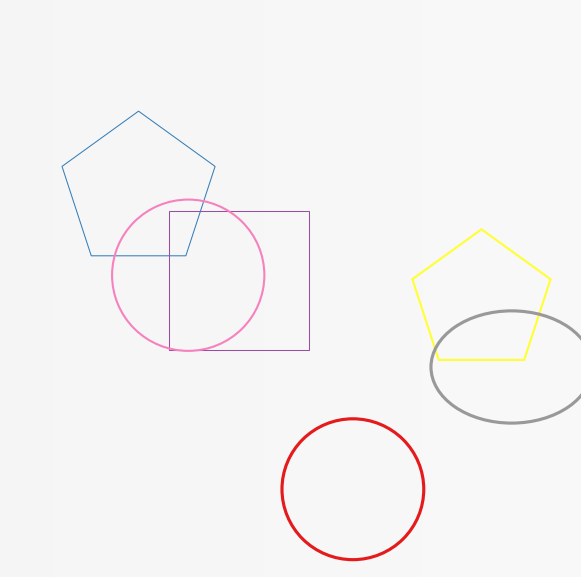[{"shape": "circle", "thickness": 1.5, "radius": 0.61, "center": [0.607, 0.152]}, {"shape": "pentagon", "thickness": 0.5, "radius": 0.69, "center": [0.238, 0.668]}, {"shape": "square", "thickness": 0.5, "radius": 0.6, "center": [0.412, 0.514]}, {"shape": "pentagon", "thickness": 1, "radius": 0.63, "center": [0.828, 0.477]}, {"shape": "circle", "thickness": 1, "radius": 0.65, "center": [0.324, 0.523]}, {"shape": "oval", "thickness": 1.5, "radius": 0.69, "center": [0.88, 0.364]}]